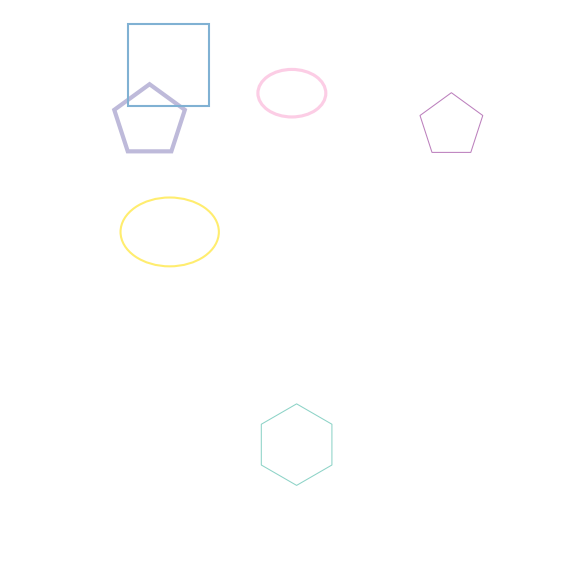[{"shape": "hexagon", "thickness": 0.5, "radius": 0.35, "center": [0.514, 0.229]}, {"shape": "pentagon", "thickness": 2, "radius": 0.32, "center": [0.259, 0.789]}, {"shape": "square", "thickness": 1, "radius": 0.35, "center": [0.292, 0.887]}, {"shape": "oval", "thickness": 1.5, "radius": 0.29, "center": [0.505, 0.838]}, {"shape": "pentagon", "thickness": 0.5, "radius": 0.29, "center": [0.782, 0.781]}, {"shape": "oval", "thickness": 1, "radius": 0.43, "center": [0.294, 0.598]}]